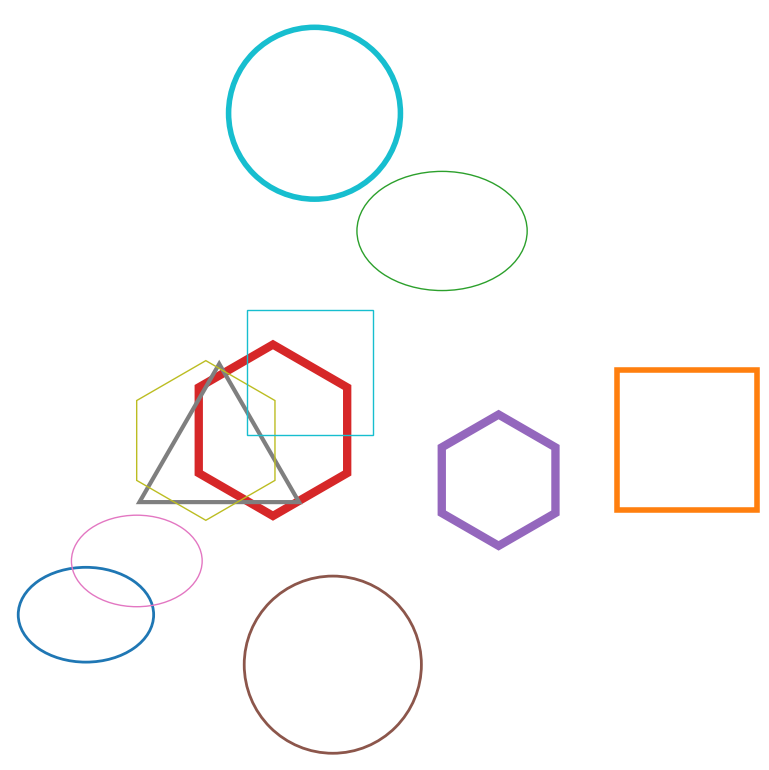[{"shape": "oval", "thickness": 1, "radius": 0.44, "center": [0.112, 0.202]}, {"shape": "square", "thickness": 2, "radius": 0.45, "center": [0.893, 0.428]}, {"shape": "oval", "thickness": 0.5, "radius": 0.55, "center": [0.574, 0.7]}, {"shape": "hexagon", "thickness": 3, "radius": 0.56, "center": [0.355, 0.441]}, {"shape": "hexagon", "thickness": 3, "radius": 0.43, "center": [0.648, 0.376]}, {"shape": "circle", "thickness": 1, "radius": 0.58, "center": [0.432, 0.137]}, {"shape": "oval", "thickness": 0.5, "radius": 0.42, "center": [0.178, 0.271]}, {"shape": "triangle", "thickness": 1.5, "radius": 0.6, "center": [0.285, 0.408]}, {"shape": "hexagon", "thickness": 0.5, "radius": 0.52, "center": [0.267, 0.428]}, {"shape": "circle", "thickness": 2, "radius": 0.56, "center": [0.408, 0.853]}, {"shape": "square", "thickness": 0.5, "radius": 0.41, "center": [0.403, 0.516]}]